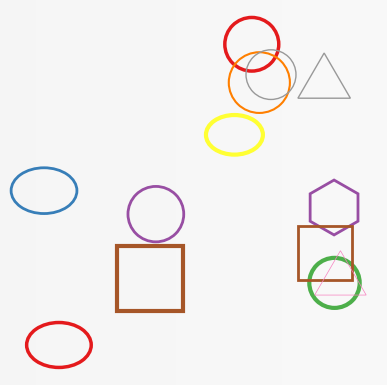[{"shape": "oval", "thickness": 2.5, "radius": 0.42, "center": [0.152, 0.104]}, {"shape": "circle", "thickness": 2.5, "radius": 0.35, "center": [0.65, 0.885]}, {"shape": "oval", "thickness": 2, "radius": 0.42, "center": [0.114, 0.505]}, {"shape": "circle", "thickness": 3, "radius": 0.33, "center": [0.863, 0.265]}, {"shape": "hexagon", "thickness": 2, "radius": 0.36, "center": [0.862, 0.461]}, {"shape": "circle", "thickness": 2, "radius": 0.36, "center": [0.402, 0.444]}, {"shape": "circle", "thickness": 1.5, "radius": 0.39, "center": [0.669, 0.785]}, {"shape": "oval", "thickness": 3, "radius": 0.37, "center": [0.605, 0.65]}, {"shape": "square", "thickness": 3, "radius": 0.42, "center": [0.386, 0.276]}, {"shape": "square", "thickness": 2, "radius": 0.35, "center": [0.839, 0.343]}, {"shape": "triangle", "thickness": 0.5, "radius": 0.38, "center": [0.879, 0.272]}, {"shape": "triangle", "thickness": 1, "radius": 0.39, "center": [0.837, 0.784]}, {"shape": "circle", "thickness": 1, "radius": 0.32, "center": [0.699, 0.806]}]